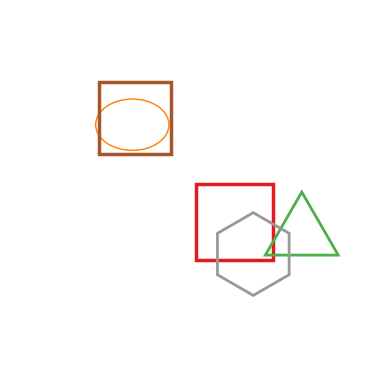[{"shape": "square", "thickness": 2.5, "radius": 0.5, "center": [0.609, 0.423]}, {"shape": "triangle", "thickness": 2, "radius": 0.55, "center": [0.784, 0.392]}, {"shape": "oval", "thickness": 1, "radius": 0.48, "center": [0.344, 0.676]}, {"shape": "square", "thickness": 2.5, "radius": 0.47, "center": [0.351, 0.694]}, {"shape": "hexagon", "thickness": 2, "radius": 0.54, "center": [0.658, 0.34]}]